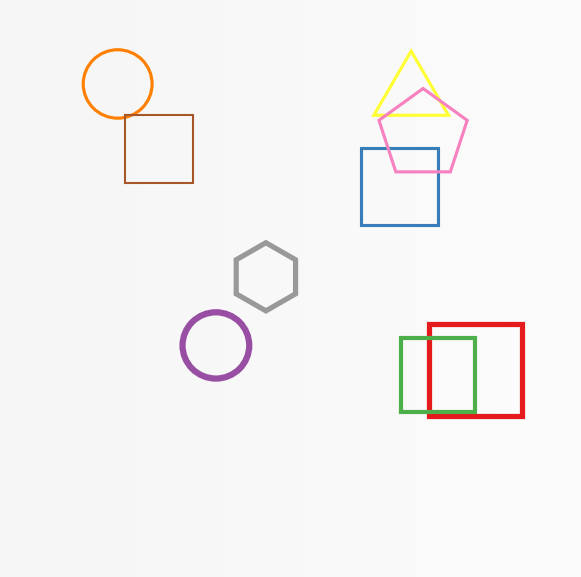[{"shape": "square", "thickness": 2.5, "radius": 0.4, "center": [0.818, 0.359]}, {"shape": "square", "thickness": 1.5, "radius": 0.33, "center": [0.687, 0.677]}, {"shape": "square", "thickness": 2, "radius": 0.32, "center": [0.754, 0.349]}, {"shape": "circle", "thickness": 3, "radius": 0.29, "center": [0.371, 0.401]}, {"shape": "circle", "thickness": 1.5, "radius": 0.3, "center": [0.202, 0.854]}, {"shape": "triangle", "thickness": 1.5, "radius": 0.37, "center": [0.707, 0.837]}, {"shape": "square", "thickness": 1, "radius": 0.29, "center": [0.274, 0.742]}, {"shape": "pentagon", "thickness": 1.5, "radius": 0.4, "center": [0.728, 0.766]}, {"shape": "hexagon", "thickness": 2.5, "radius": 0.29, "center": [0.457, 0.52]}]